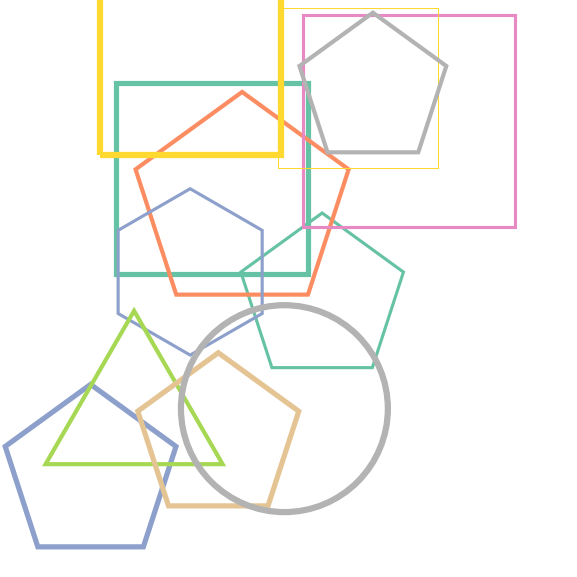[{"shape": "square", "thickness": 2.5, "radius": 0.83, "center": [0.367, 0.69]}, {"shape": "pentagon", "thickness": 1.5, "radius": 0.74, "center": [0.558, 0.482]}, {"shape": "pentagon", "thickness": 2, "radius": 0.97, "center": [0.419, 0.646]}, {"shape": "pentagon", "thickness": 2.5, "radius": 0.78, "center": [0.157, 0.178]}, {"shape": "hexagon", "thickness": 1.5, "radius": 0.72, "center": [0.329, 0.528]}, {"shape": "square", "thickness": 1.5, "radius": 0.92, "center": [0.709, 0.789]}, {"shape": "triangle", "thickness": 2, "radius": 0.89, "center": [0.232, 0.284]}, {"shape": "square", "thickness": 3, "radius": 0.78, "center": [0.33, 0.886]}, {"shape": "square", "thickness": 0.5, "radius": 0.69, "center": [0.619, 0.847]}, {"shape": "pentagon", "thickness": 2.5, "radius": 0.73, "center": [0.378, 0.242]}, {"shape": "circle", "thickness": 3, "radius": 0.9, "center": [0.492, 0.292]}, {"shape": "pentagon", "thickness": 2, "radius": 0.67, "center": [0.646, 0.844]}]